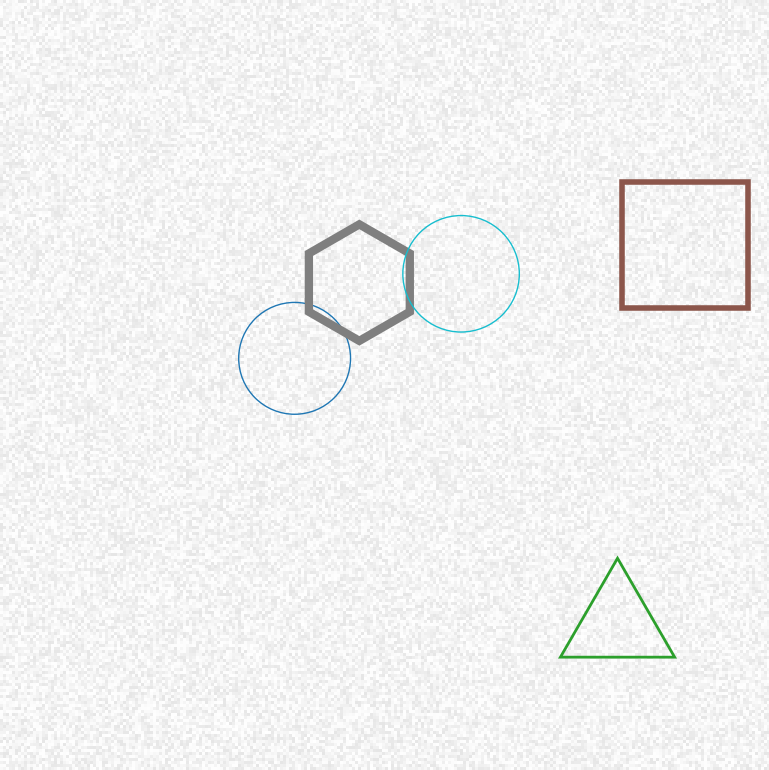[{"shape": "circle", "thickness": 0.5, "radius": 0.36, "center": [0.383, 0.535]}, {"shape": "triangle", "thickness": 1, "radius": 0.43, "center": [0.802, 0.189]}, {"shape": "square", "thickness": 2, "radius": 0.41, "center": [0.89, 0.682]}, {"shape": "hexagon", "thickness": 3, "radius": 0.38, "center": [0.467, 0.633]}, {"shape": "circle", "thickness": 0.5, "radius": 0.38, "center": [0.599, 0.644]}]